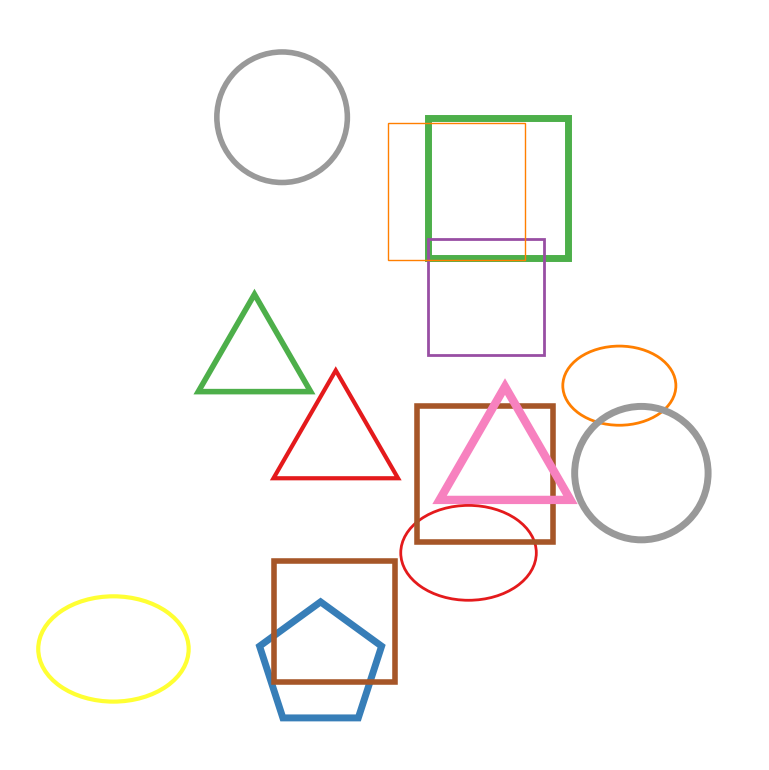[{"shape": "triangle", "thickness": 1.5, "radius": 0.47, "center": [0.436, 0.426]}, {"shape": "oval", "thickness": 1, "radius": 0.44, "center": [0.608, 0.282]}, {"shape": "pentagon", "thickness": 2.5, "radius": 0.42, "center": [0.416, 0.135]}, {"shape": "square", "thickness": 2.5, "radius": 0.45, "center": [0.647, 0.756]}, {"shape": "triangle", "thickness": 2, "radius": 0.42, "center": [0.33, 0.534]}, {"shape": "square", "thickness": 1, "radius": 0.38, "center": [0.631, 0.614]}, {"shape": "oval", "thickness": 1, "radius": 0.37, "center": [0.804, 0.499]}, {"shape": "square", "thickness": 0.5, "radius": 0.45, "center": [0.593, 0.752]}, {"shape": "oval", "thickness": 1.5, "radius": 0.49, "center": [0.147, 0.157]}, {"shape": "square", "thickness": 2, "radius": 0.39, "center": [0.434, 0.193]}, {"shape": "square", "thickness": 2, "radius": 0.44, "center": [0.63, 0.385]}, {"shape": "triangle", "thickness": 3, "radius": 0.49, "center": [0.656, 0.4]}, {"shape": "circle", "thickness": 2.5, "radius": 0.43, "center": [0.833, 0.386]}, {"shape": "circle", "thickness": 2, "radius": 0.42, "center": [0.366, 0.848]}]